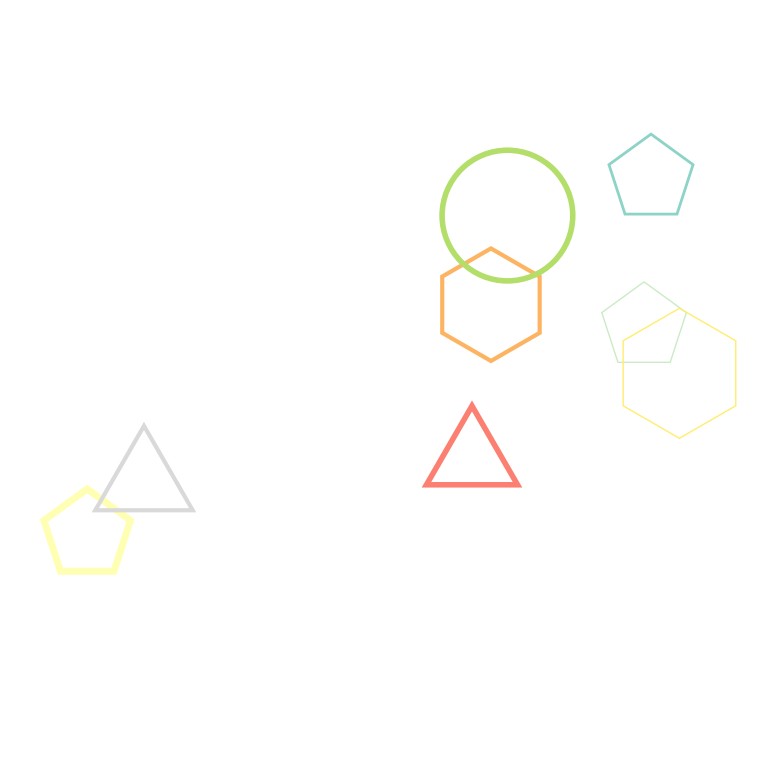[{"shape": "pentagon", "thickness": 1, "radius": 0.29, "center": [0.845, 0.768]}, {"shape": "pentagon", "thickness": 2.5, "radius": 0.3, "center": [0.113, 0.306]}, {"shape": "triangle", "thickness": 2, "radius": 0.34, "center": [0.613, 0.405]}, {"shape": "hexagon", "thickness": 1.5, "radius": 0.37, "center": [0.638, 0.604]}, {"shape": "circle", "thickness": 2, "radius": 0.42, "center": [0.659, 0.72]}, {"shape": "triangle", "thickness": 1.5, "radius": 0.37, "center": [0.187, 0.374]}, {"shape": "pentagon", "thickness": 0.5, "radius": 0.29, "center": [0.836, 0.576]}, {"shape": "hexagon", "thickness": 0.5, "radius": 0.42, "center": [0.882, 0.515]}]